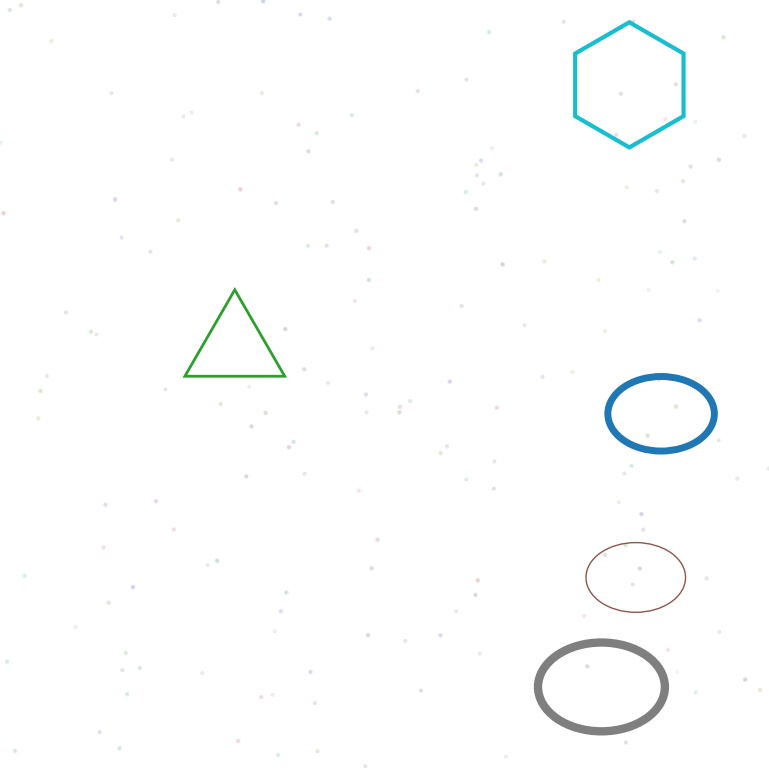[{"shape": "oval", "thickness": 2.5, "radius": 0.35, "center": [0.859, 0.463]}, {"shape": "triangle", "thickness": 1, "radius": 0.37, "center": [0.305, 0.549]}, {"shape": "oval", "thickness": 0.5, "radius": 0.32, "center": [0.826, 0.25]}, {"shape": "oval", "thickness": 3, "radius": 0.41, "center": [0.781, 0.108]}, {"shape": "hexagon", "thickness": 1.5, "radius": 0.41, "center": [0.817, 0.89]}]